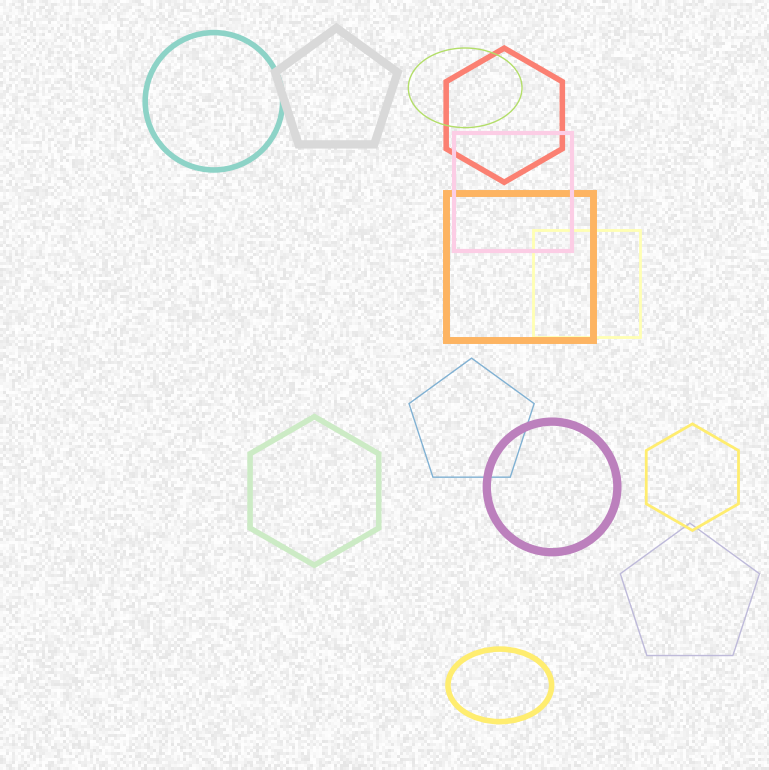[{"shape": "circle", "thickness": 2, "radius": 0.45, "center": [0.278, 0.868]}, {"shape": "square", "thickness": 1, "radius": 0.35, "center": [0.761, 0.632]}, {"shape": "pentagon", "thickness": 0.5, "radius": 0.48, "center": [0.896, 0.226]}, {"shape": "hexagon", "thickness": 2, "radius": 0.44, "center": [0.655, 0.85]}, {"shape": "pentagon", "thickness": 0.5, "radius": 0.43, "center": [0.612, 0.449]}, {"shape": "square", "thickness": 2.5, "radius": 0.48, "center": [0.675, 0.654]}, {"shape": "oval", "thickness": 0.5, "radius": 0.37, "center": [0.604, 0.886]}, {"shape": "square", "thickness": 1.5, "radius": 0.38, "center": [0.666, 0.75]}, {"shape": "pentagon", "thickness": 3, "radius": 0.42, "center": [0.437, 0.88]}, {"shape": "circle", "thickness": 3, "radius": 0.42, "center": [0.717, 0.368]}, {"shape": "hexagon", "thickness": 2, "radius": 0.48, "center": [0.408, 0.362]}, {"shape": "hexagon", "thickness": 1, "radius": 0.35, "center": [0.899, 0.38]}, {"shape": "oval", "thickness": 2, "radius": 0.34, "center": [0.649, 0.11]}]